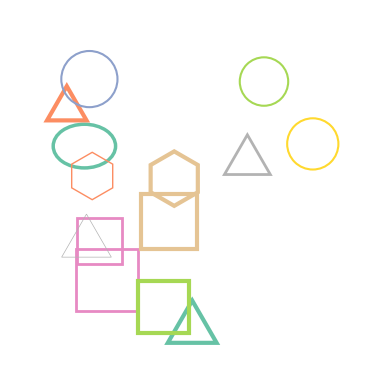[{"shape": "triangle", "thickness": 3, "radius": 0.37, "center": [0.499, 0.146]}, {"shape": "oval", "thickness": 2.5, "radius": 0.41, "center": [0.219, 0.621]}, {"shape": "hexagon", "thickness": 1, "radius": 0.31, "center": [0.239, 0.543]}, {"shape": "triangle", "thickness": 3, "radius": 0.3, "center": [0.173, 0.717]}, {"shape": "circle", "thickness": 1.5, "radius": 0.36, "center": [0.232, 0.795]}, {"shape": "square", "thickness": 2, "radius": 0.4, "center": [0.278, 0.273]}, {"shape": "square", "thickness": 2, "radius": 0.3, "center": [0.258, 0.374]}, {"shape": "circle", "thickness": 1.5, "radius": 0.31, "center": [0.686, 0.788]}, {"shape": "square", "thickness": 3, "radius": 0.33, "center": [0.425, 0.203]}, {"shape": "circle", "thickness": 1.5, "radius": 0.33, "center": [0.812, 0.626]}, {"shape": "hexagon", "thickness": 3, "radius": 0.35, "center": [0.453, 0.536]}, {"shape": "square", "thickness": 3, "radius": 0.36, "center": [0.439, 0.426]}, {"shape": "triangle", "thickness": 0.5, "radius": 0.37, "center": [0.225, 0.369]}, {"shape": "triangle", "thickness": 2, "radius": 0.34, "center": [0.643, 0.581]}]